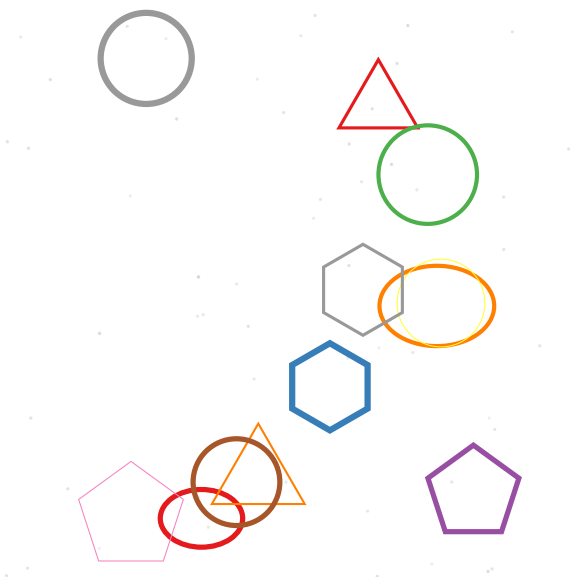[{"shape": "triangle", "thickness": 1.5, "radius": 0.39, "center": [0.655, 0.817]}, {"shape": "oval", "thickness": 2.5, "radius": 0.36, "center": [0.349, 0.102]}, {"shape": "hexagon", "thickness": 3, "radius": 0.38, "center": [0.571, 0.329]}, {"shape": "circle", "thickness": 2, "radius": 0.43, "center": [0.741, 0.697]}, {"shape": "pentagon", "thickness": 2.5, "radius": 0.41, "center": [0.82, 0.145]}, {"shape": "triangle", "thickness": 1, "radius": 0.46, "center": [0.447, 0.173]}, {"shape": "oval", "thickness": 2, "radius": 0.5, "center": [0.756, 0.469]}, {"shape": "circle", "thickness": 0.5, "radius": 0.38, "center": [0.764, 0.474]}, {"shape": "circle", "thickness": 2.5, "radius": 0.38, "center": [0.409, 0.164]}, {"shape": "pentagon", "thickness": 0.5, "radius": 0.48, "center": [0.227, 0.105]}, {"shape": "circle", "thickness": 3, "radius": 0.39, "center": [0.253, 0.898]}, {"shape": "hexagon", "thickness": 1.5, "radius": 0.39, "center": [0.629, 0.497]}]